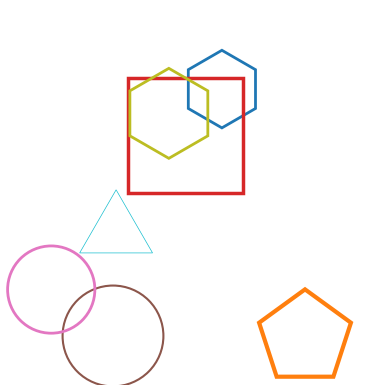[{"shape": "hexagon", "thickness": 2, "radius": 0.5, "center": [0.576, 0.769]}, {"shape": "pentagon", "thickness": 3, "radius": 0.63, "center": [0.792, 0.123]}, {"shape": "square", "thickness": 2.5, "radius": 0.75, "center": [0.483, 0.648]}, {"shape": "circle", "thickness": 1.5, "radius": 0.65, "center": [0.293, 0.127]}, {"shape": "circle", "thickness": 2, "radius": 0.57, "center": [0.133, 0.248]}, {"shape": "hexagon", "thickness": 2, "radius": 0.58, "center": [0.439, 0.706]}, {"shape": "triangle", "thickness": 0.5, "radius": 0.55, "center": [0.302, 0.398]}]